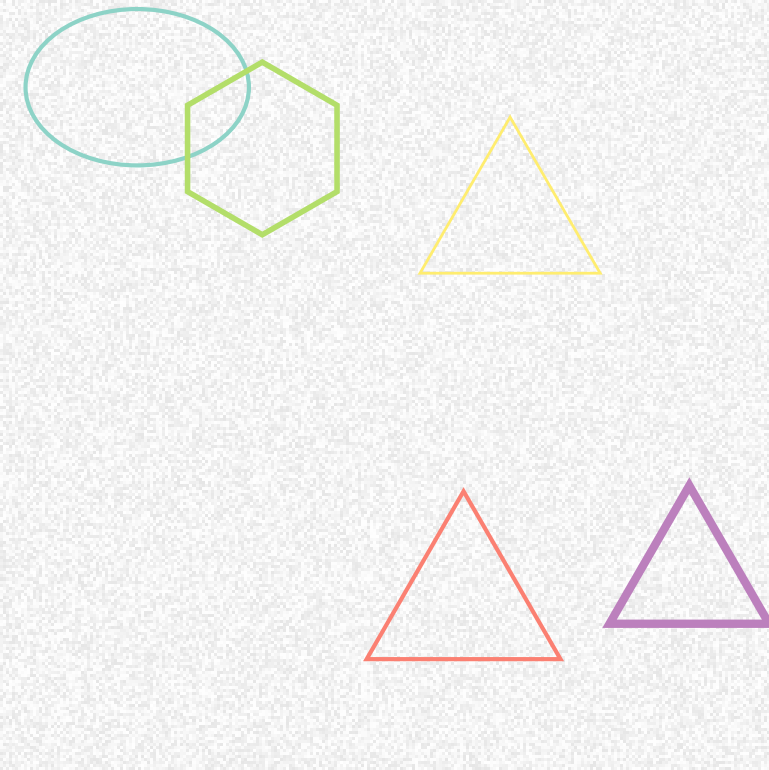[{"shape": "oval", "thickness": 1.5, "radius": 0.73, "center": [0.178, 0.887]}, {"shape": "triangle", "thickness": 1.5, "radius": 0.73, "center": [0.602, 0.217]}, {"shape": "hexagon", "thickness": 2, "radius": 0.56, "center": [0.341, 0.807]}, {"shape": "triangle", "thickness": 3, "radius": 0.6, "center": [0.895, 0.25]}, {"shape": "triangle", "thickness": 1, "radius": 0.68, "center": [0.662, 0.713]}]